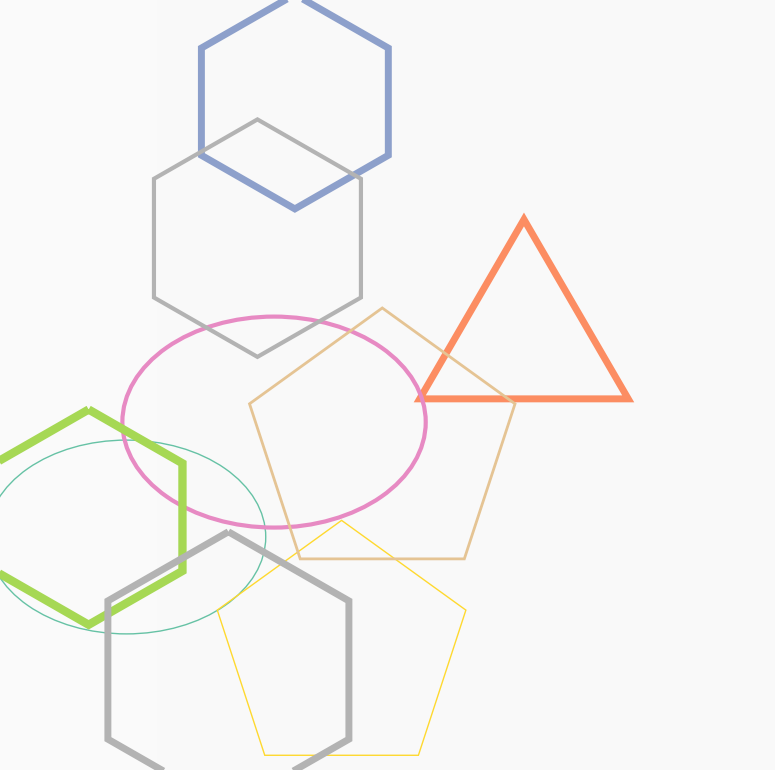[{"shape": "oval", "thickness": 0.5, "radius": 0.9, "center": [0.163, 0.303]}, {"shape": "triangle", "thickness": 2.5, "radius": 0.78, "center": [0.676, 0.56]}, {"shape": "hexagon", "thickness": 2.5, "radius": 0.7, "center": [0.38, 0.868]}, {"shape": "oval", "thickness": 1.5, "radius": 0.98, "center": [0.354, 0.452]}, {"shape": "hexagon", "thickness": 3, "radius": 0.7, "center": [0.114, 0.328]}, {"shape": "pentagon", "thickness": 0.5, "radius": 0.84, "center": [0.441, 0.156]}, {"shape": "pentagon", "thickness": 1, "radius": 0.9, "center": [0.493, 0.42]}, {"shape": "hexagon", "thickness": 2.5, "radius": 0.9, "center": [0.295, 0.13]}, {"shape": "hexagon", "thickness": 1.5, "radius": 0.77, "center": [0.332, 0.691]}]